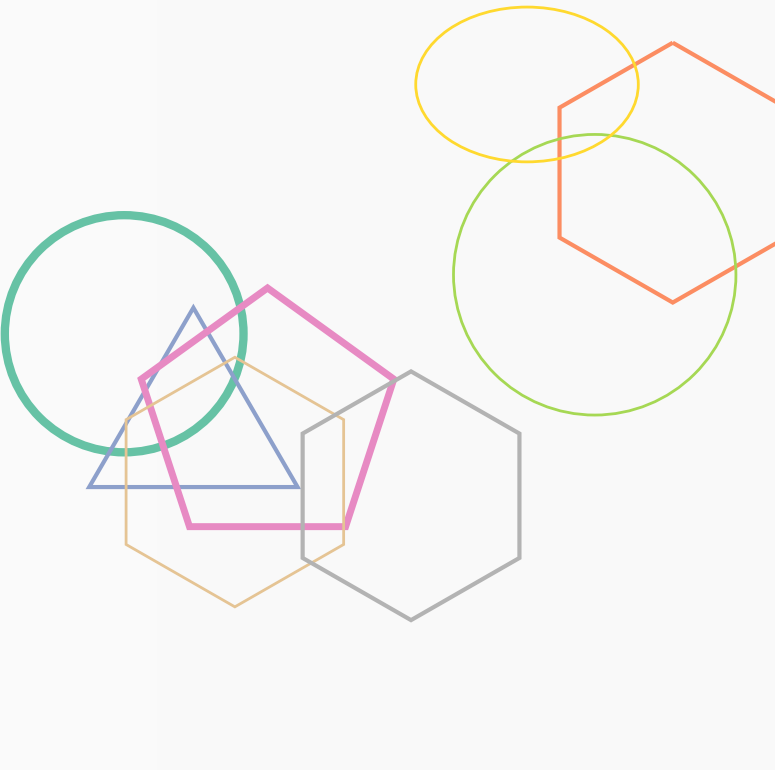[{"shape": "circle", "thickness": 3, "radius": 0.77, "center": [0.16, 0.567]}, {"shape": "hexagon", "thickness": 1.5, "radius": 0.84, "center": [0.868, 0.776]}, {"shape": "triangle", "thickness": 1.5, "radius": 0.78, "center": [0.25, 0.445]}, {"shape": "pentagon", "thickness": 2.5, "radius": 0.86, "center": [0.345, 0.455]}, {"shape": "circle", "thickness": 1, "radius": 0.91, "center": [0.767, 0.643]}, {"shape": "oval", "thickness": 1, "radius": 0.72, "center": [0.68, 0.89]}, {"shape": "hexagon", "thickness": 1, "radius": 0.81, "center": [0.303, 0.374]}, {"shape": "hexagon", "thickness": 1.5, "radius": 0.81, "center": [0.53, 0.356]}]